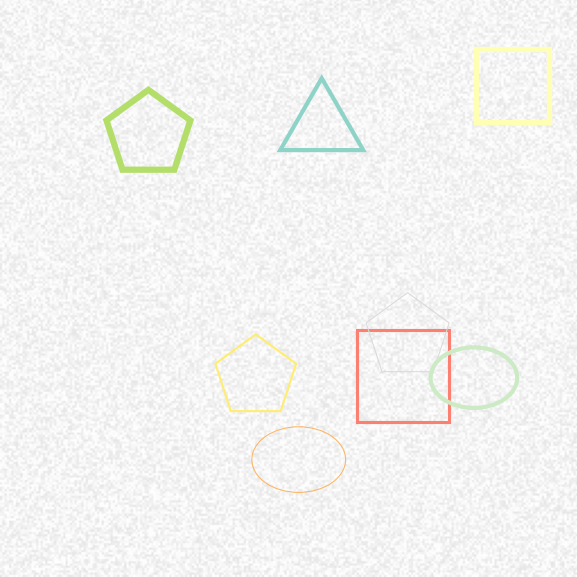[{"shape": "triangle", "thickness": 2, "radius": 0.41, "center": [0.557, 0.781]}, {"shape": "square", "thickness": 2.5, "radius": 0.31, "center": [0.887, 0.851]}, {"shape": "square", "thickness": 1.5, "radius": 0.4, "center": [0.698, 0.349]}, {"shape": "oval", "thickness": 0.5, "radius": 0.41, "center": [0.517, 0.203]}, {"shape": "pentagon", "thickness": 3, "radius": 0.38, "center": [0.257, 0.767]}, {"shape": "pentagon", "thickness": 0.5, "radius": 0.38, "center": [0.706, 0.417]}, {"shape": "oval", "thickness": 2, "radius": 0.37, "center": [0.821, 0.345]}, {"shape": "pentagon", "thickness": 1, "radius": 0.37, "center": [0.443, 0.347]}]